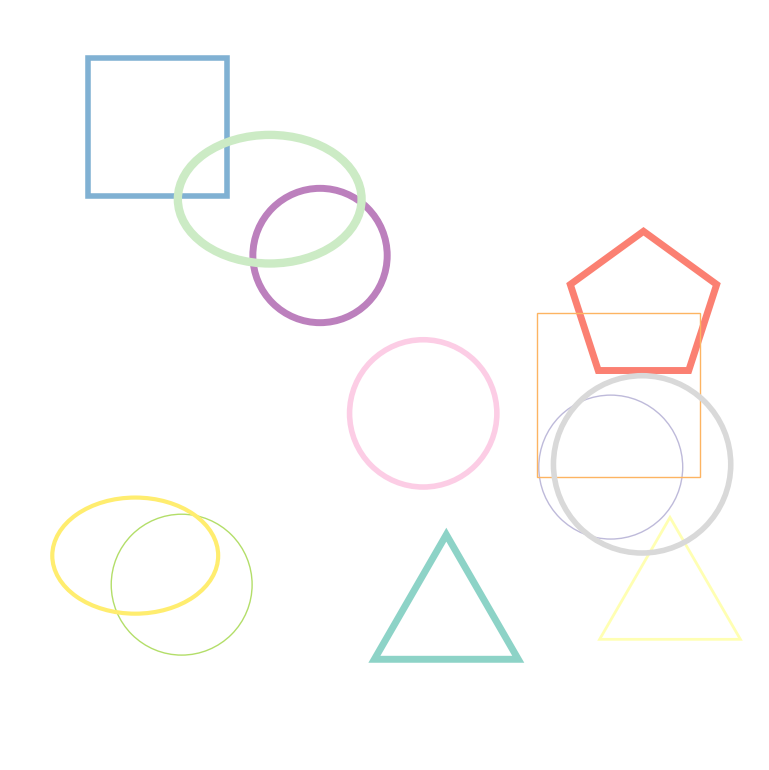[{"shape": "triangle", "thickness": 2.5, "radius": 0.54, "center": [0.58, 0.198]}, {"shape": "triangle", "thickness": 1, "radius": 0.53, "center": [0.87, 0.222]}, {"shape": "circle", "thickness": 0.5, "radius": 0.47, "center": [0.793, 0.393]}, {"shape": "pentagon", "thickness": 2.5, "radius": 0.5, "center": [0.836, 0.6]}, {"shape": "square", "thickness": 2, "radius": 0.45, "center": [0.204, 0.835]}, {"shape": "square", "thickness": 0.5, "radius": 0.53, "center": [0.803, 0.487]}, {"shape": "circle", "thickness": 0.5, "radius": 0.46, "center": [0.236, 0.241]}, {"shape": "circle", "thickness": 2, "radius": 0.48, "center": [0.55, 0.463]}, {"shape": "circle", "thickness": 2, "radius": 0.58, "center": [0.834, 0.397]}, {"shape": "circle", "thickness": 2.5, "radius": 0.44, "center": [0.416, 0.668]}, {"shape": "oval", "thickness": 3, "radius": 0.6, "center": [0.35, 0.741]}, {"shape": "oval", "thickness": 1.5, "radius": 0.54, "center": [0.176, 0.278]}]